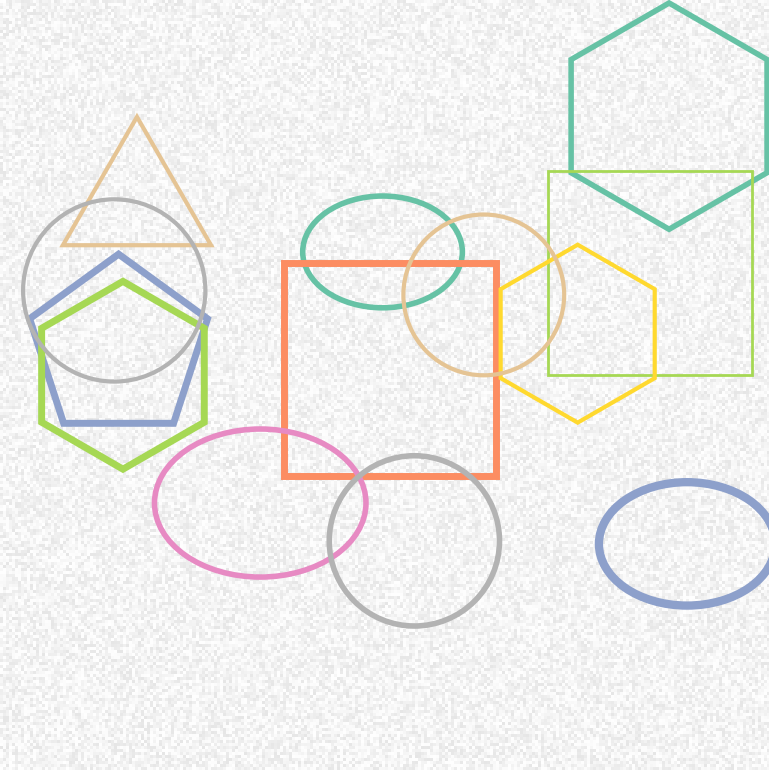[{"shape": "oval", "thickness": 2, "radius": 0.52, "center": [0.497, 0.673]}, {"shape": "hexagon", "thickness": 2, "radius": 0.73, "center": [0.869, 0.849]}, {"shape": "square", "thickness": 2.5, "radius": 0.69, "center": [0.507, 0.52]}, {"shape": "oval", "thickness": 3, "radius": 0.57, "center": [0.892, 0.294]}, {"shape": "pentagon", "thickness": 2.5, "radius": 0.61, "center": [0.154, 0.548]}, {"shape": "oval", "thickness": 2, "radius": 0.69, "center": [0.338, 0.347]}, {"shape": "square", "thickness": 1, "radius": 0.66, "center": [0.844, 0.646]}, {"shape": "hexagon", "thickness": 2.5, "radius": 0.61, "center": [0.16, 0.513]}, {"shape": "hexagon", "thickness": 1.5, "radius": 0.58, "center": [0.75, 0.567]}, {"shape": "circle", "thickness": 1.5, "radius": 0.52, "center": [0.628, 0.617]}, {"shape": "triangle", "thickness": 1.5, "radius": 0.56, "center": [0.178, 0.737]}, {"shape": "circle", "thickness": 2, "radius": 0.55, "center": [0.538, 0.298]}, {"shape": "circle", "thickness": 1.5, "radius": 0.59, "center": [0.148, 0.623]}]